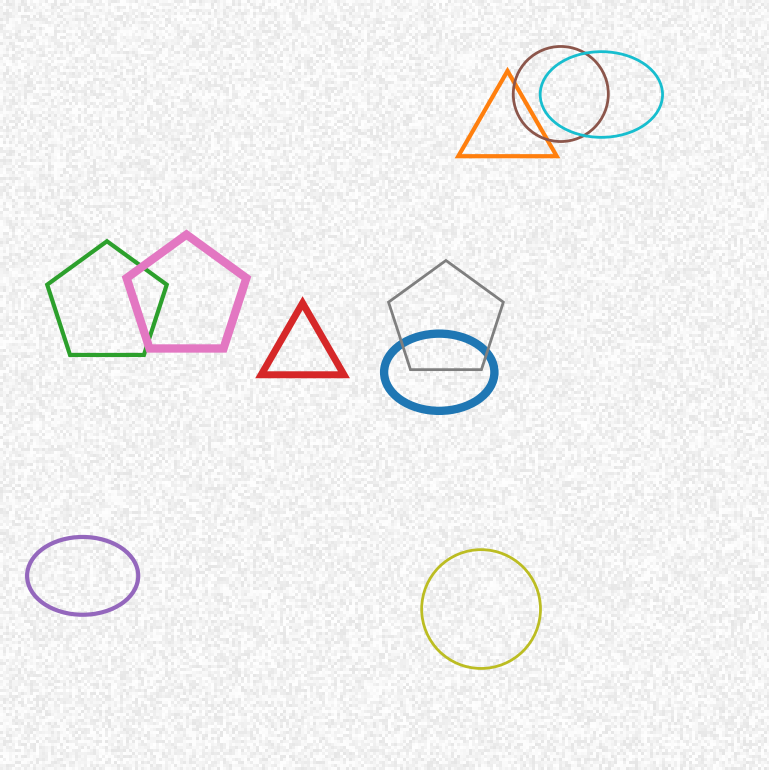[{"shape": "oval", "thickness": 3, "radius": 0.36, "center": [0.57, 0.517]}, {"shape": "triangle", "thickness": 1.5, "radius": 0.37, "center": [0.659, 0.834]}, {"shape": "pentagon", "thickness": 1.5, "radius": 0.41, "center": [0.139, 0.605]}, {"shape": "triangle", "thickness": 2.5, "radius": 0.31, "center": [0.393, 0.544]}, {"shape": "oval", "thickness": 1.5, "radius": 0.36, "center": [0.107, 0.252]}, {"shape": "circle", "thickness": 1, "radius": 0.31, "center": [0.728, 0.878]}, {"shape": "pentagon", "thickness": 3, "radius": 0.41, "center": [0.242, 0.614]}, {"shape": "pentagon", "thickness": 1, "radius": 0.39, "center": [0.579, 0.583]}, {"shape": "circle", "thickness": 1, "radius": 0.39, "center": [0.625, 0.209]}, {"shape": "oval", "thickness": 1, "radius": 0.4, "center": [0.781, 0.877]}]